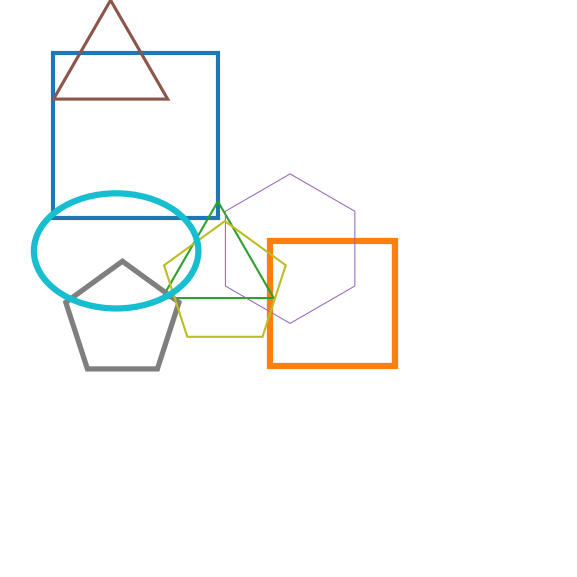[{"shape": "square", "thickness": 2, "radius": 0.72, "center": [0.235, 0.764]}, {"shape": "square", "thickness": 3, "radius": 0.54, "center": [0.575, 0.474]}, {"shape": "triangle", "thickness": 1, "radius": 0.56, "center": [0.377, 0.539]}, {"shape": "hexagon", "thickness": 0.5, "radius": 0.65, "center": [0.502, 0.569]}, {"shape": "triangle", "thickness": 1.5, "radius": 0.57, "center": [0.191, 0.885]}, {"shape": "pentagon", "thickness": 2.5, "radius": 0.52, "center": [0.212, 0.444]}, {"shape": "pentagon", "thickness": 1, "radius": 0.55, "center": [0.389, 0.506]}, {"shape": "oval", "thickness": 3, "radius": 0.71, "center": [0.201, 0.565]}]